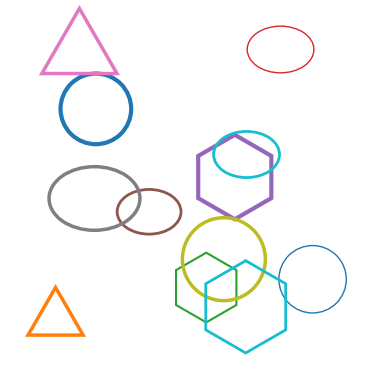[{"shape": "circle", "thickness": 1, "radius": 0.44, "center": [0.812, 0.275]}, {"shape": "circle", "thickness": 3, "radius": 0.46, "center": [0.249, 0.717]}, {"shape": "triangle", "thickness": 2.5, "radius": 0.41, "center": [0.144, 0.171]}, {"shape": "hexagon", "thickness": 1.5, "radius": 0.45, "center": [0.536, 0.253]}, {"shape": "oval", "thickness": 1, "radius": 0.43, "center": [0.729, 0.871]}, {"shape": "hexagon", "thickness": 3, "radius": 0.55, "center": [0.61, 0.54]}, {"shape": "oval", "thickness": 2, "radius": 0.41, "center": [0.387, 0.45]}, {"shape": "triangle", "thickness": 2.5, "radius": 0.56, "center": [0.206, 0.865]}, {"shape": "oval", "thickness": 2.5, "radius": 0.59, "center": [0.245, 0.484]}, {"shape": "circle", "thickness": 2.5, "radius": 0.54, "center": [0.582, 0.327]}, {"shape": "oval", "thickness": 2, "radius": 0.43, "center": [0.64, 0.599]}, {"shape": "hexagon", "thickness": 2, "radius": 0.6, "center": [0.638, 0.203]}]